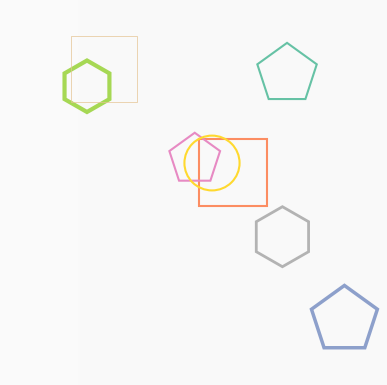[{"shape": "pentagon", "thickness": 1.5, "radius": 0.4, "center": [0.741, 0.808]}, {"shape": "square", "thickness": 1.5, "radius": 0.44, "center": [0.601, 0.551]}, {"shape": "pentagon", "thickness": 2.5, "radius": 0.45, "center": [0.889, 0.169]}, {"shape": "pentagon", "thickness": 1.5, "radius": 0.34, "center": [0.503, 0.586]}, {"shape": "hexagon", "thickness": 3, "radius": 0.33, "center": [0.224, 0.776]}, {"shape": "circle", "thickness": 1.5, "radius": 0.36, "center": [0.547, 0.577]}, {"shape": "square", "thickness": 0.5, "radius": 0.43, "center": [0.268, 0.82]}, {"shape": "hexagon", "thickness": 2, "radius": 0.39, "center": [0.729, 0.385]}]